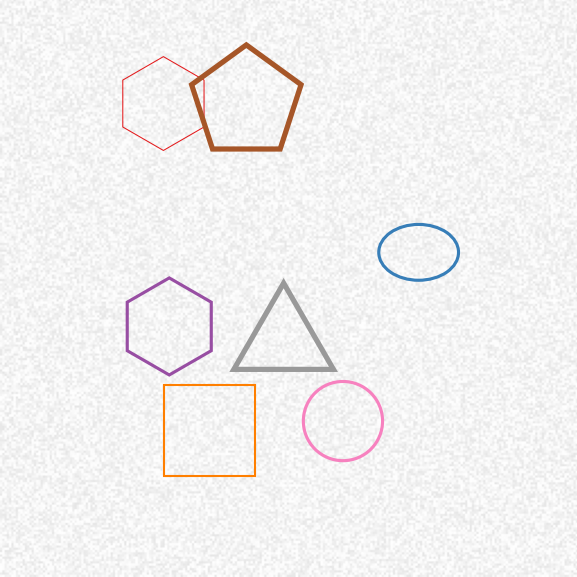[{"shape": "hexagon", "thickness": 0.5, "radius": 0.41, "center": [0.283, 0.82]}, {"shape": "oval", "thickness": 1.5, "radius": 0.35, "center": [0.725, 0.562]}, {"shape": "hexagon", "thickness": 1.5, "radius": 0.42, "center": [0.293, 0.434]}, {"shape": "square", "thickness": 1, "radius": 0.39, "center": [0.363, 0.254]}, {"shape": "pentagon", "thickness": 2.5, "radius": 0.5, "center": [0.427, 0.822]}, {"shape": "circle", "thickness": 1.5, "radius": 0.34, "center": [0.594, 0.27]}, {"shape": "triangle", "thickness": 2.5, "radius": 0.5, "center": [0.491, 0.409]}]